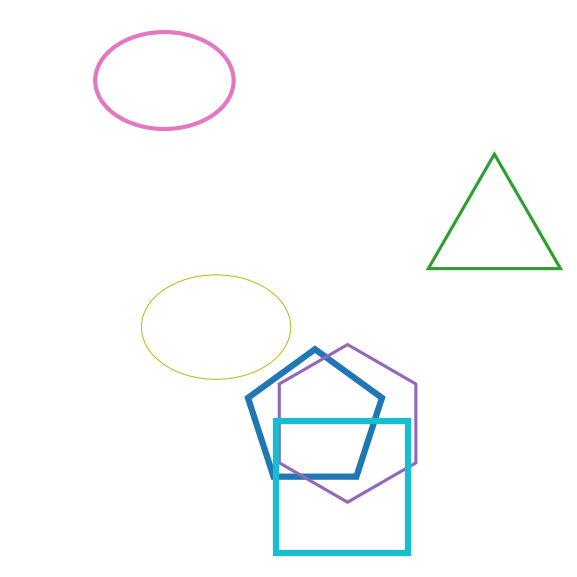[{"shape": "pentagon", "thickness": 3, "radius": 0.61, "center": [0.545, 0.272]}, {"shape": "triangle", "thickness": 1.5, "radius": 0.66, "center": [0.856, 0.6]}, {"shape": "hexagon", "thickness": 1.5, "radius": 0.68, "center": [0.602, 0.266]}, {"shape": "oval", "thickness": 2, "radius": 0.6, "center": [0.285, 0.86]}, {"shape": "oval", "thickness": 0.5, "radius": 0.65, "center": [0.374, 0.433]}, {"shape": "square", "thickness": 3, "radius": 0.57, "center": [0.592, 0.156]}]